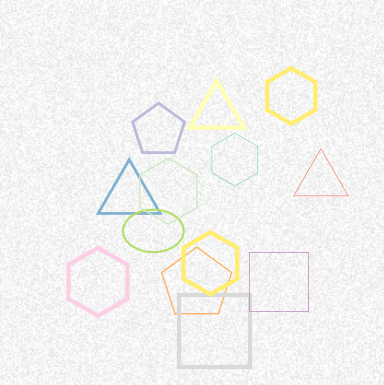[{"shape": "hexagon", "thickness": 0.5, "radius": 0.34, "center": [0.61, 0.585]}, {"shape": "triangle", "thickness": 3, "radius": 0.41, "center": [0.563, 0.709]}, {"shape": "pentagon", "thickness": 2, "radius": 0.36, "center": [0.412, 0.661]}, {"shape": "triangle", "thickness": 0.5, "radius": 0.41, "center": [0.834, 0.532]}, {"shape": "triangle", "thickness": 2, "radius": 0.47, "center": [0.336, 0.492]}, {"shape": "pentagon", "thickness": 1, "radius": 0.48, "center": [0.511, 0.262]}, {"shape": "oval", "thickness": 1.5, "radius": 0.39, "center": [0.398, 0.4]}, {"shape": "hexagon", "thickness": 3, "radius": 0.44, "center": [0.255, 0.268]}, {"shape": "square", "thickness": 3, "radius": 0.46, "center": [0.558, 0.141]}, {"shape": "square", "thickness": 0.5, "radius": 0.38, "center": [0.723, 0.268]}, {"shape": "hexagon", "thickness": 1, "radius": 0.43, "center": [0.437, 0.503]}, {"shape": "hexagon", "thickness": 3, "radius": 0.36, "center": [0.757, 0.751]}, {"shape": "hexagon", "thickness": 3, "radius": 0.4, "center": [0.546, 0.316]}]